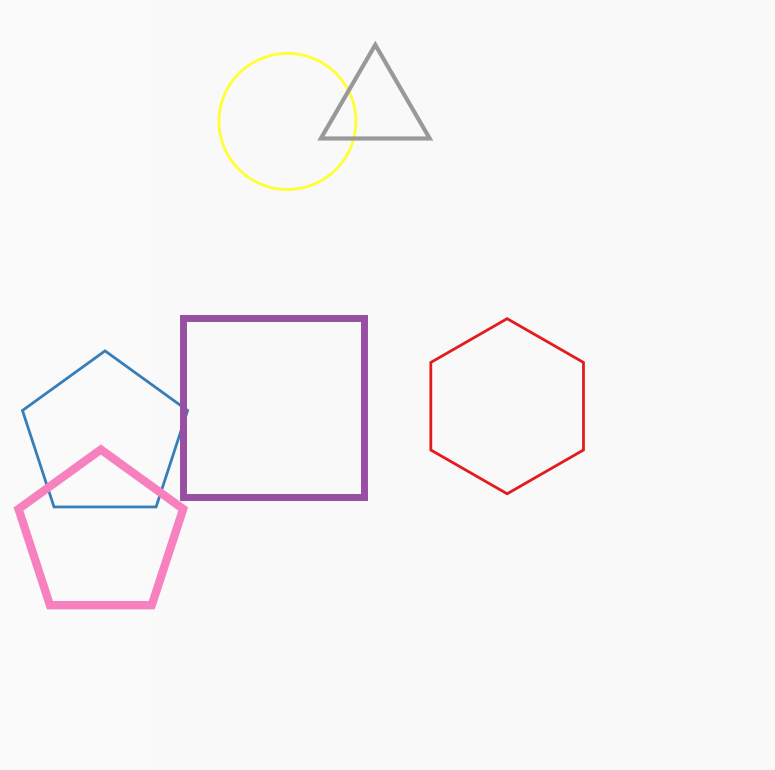[{"shape": "hexagon", "thickness": 1, "radius": 0.57, "center": [0.654, 0.472]}, {"shape": "pentagon", "thickness": 1, "radius": 0.56, "center": [0.136, 0.432]}, {"shape": "square", "thickness": 2.5, "radius": 0.58, "center": [0.353, 0.471]}, {"shape": "circle", "thickness": 1, "radius": 0.44, "center": [0.371, 0.842]}, {"shape": "pentagon", "thickness": 3, "radius": 0.56, "center": [0.13, 0.304]}, {"shape": "triangle", "thickness": 1.5, "radius": 0.41, "center": [0.484, 0.861]}]